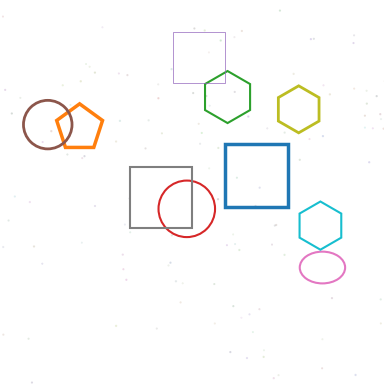[{"shape": "square", "thickness": 2.5, "radius": 0.41, "center": [0.667, 0.545]}, {"shape": "pentagon", "thickness": 2.5, "radius": 0.31, "center": [0.207, 0.668]}, {"shape": "hexagon", "thickness": 1.5, "radius": 0.34, "center": [0.591, 0.748]}, {"shape": "circle", "thickness": 1.5, "radius": 0.37, "center": [0.485, 0.458]}, {"shape": "square", "thickness": 0.5, "radius": 0.33, "center": [0.516, 0.851]}, {"shape": "circle", "thickness": 2, "radius": 0.32, "center": [0.124, 0.676]}, {"shape": "oval", "thickness": 1.5, "radius": 0.29, "center": [0.838, 0.305]}, {"shape": "square", "thickness": 1.5, "radius": 0.4, "center": [0.419, 0.487]}, {"shape": "hexagon", "thickness": 2, "radius": 0.31, "center": [0.776, 0.716]}, {"shape": "hexagon", "thickness": 1.5, "radius": 0.31, "center": [0.832, 0.414]}]